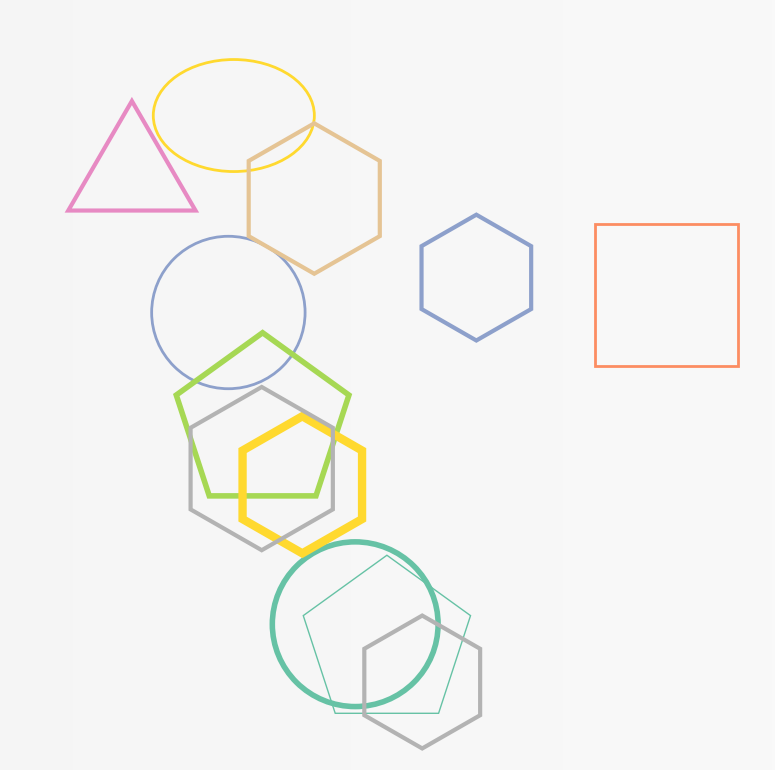[{"shape": "circle", "thickness": 2, "radius": 0.53, "center": [0.458, 0.189]}, {"shape": "pentagon", "thickness": 0.5, "radius": 0.57, "center": [0.499, 0.165]}, {"shape": "square", "thickness": 1, "radius": 0.46, "center": [0.86, 0.617]}, {"shape": "hexagon", "thickness": 1.5, "radius": 0.41, "center": [0.615, 0.639]}, {"shape": "circle", "thickness": 1, "radius": 0.49, "center": [0.295, 0.594]}, {"shape": "triangle", "thickness": 1.5, "radius": 0.47, "center": [0.17, 0.774]}, {"shape": "pentagon", "thickness": 2, "radius": 0.59, "center": [0.339, 0.451]}, {"shape": "oval", "thickness": 1, "radius": 0.52, "center": [0.302, 0.85]}, {"shape": "hexagon", "thickness": 3, "radius": 0.45, "center": [0.39, 0.37]}, {"shape": "hexagon", "thickness": 1.5, "radius": 0.49, "center": [0.405, 0.742]}, {"shape": "hexagon", "thickness": 1.5, "radius": 0.43, "center": [0.545, 0.114]}, {"shape": "hexagon", "thickness": 1.5, "radius": 0.53, "center": [0.338, 0.391]}]